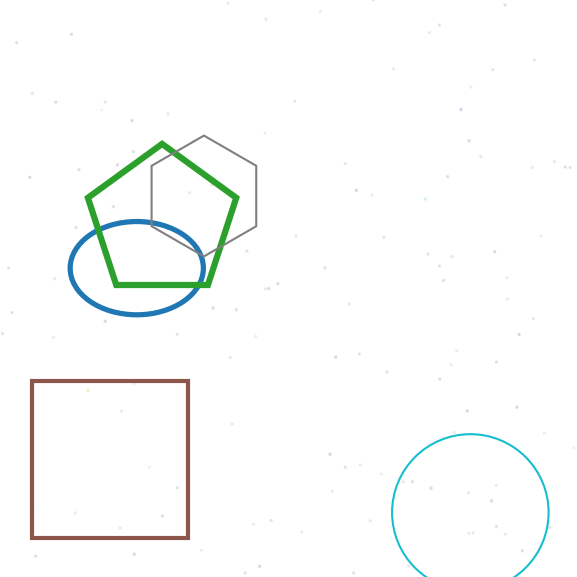[{"shape": "oval", "thickness": 2.5, "radius": 0.58, "center": [0.237, 0.535]}, {"shape": "pentagon", "thickness": 3, "radius": 0.68, "center": [0.281, 0.615]}, {"shape": "square", "thickness": 2, "radius": 0.68, "center": [0.19, 0.204]}, {"shape": "hexagon", "thickness": 1, "radius": 0.52, "center": [0.353, 0.66]}, {"shape": "circle", "thickness": 1, "radius": 0.68, "center": [0.814, 0.112]}]